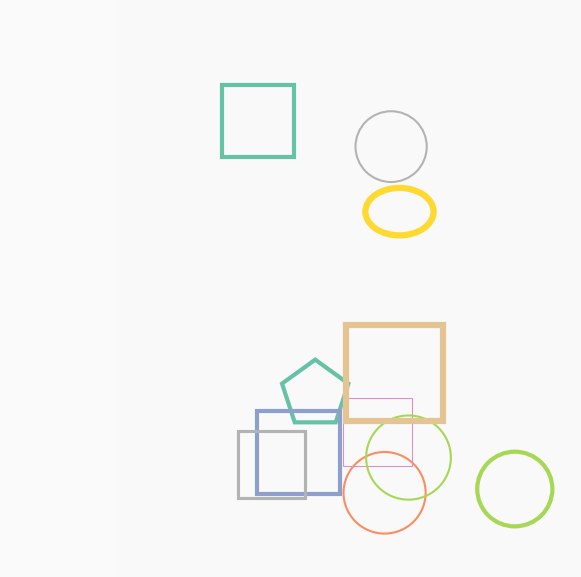[{"shape": "square", "thickness": 2, "radius": 0.31, "center": [0.444, 0.79]}, {"shape": "pentagon", "thickness": 2, "radius": 0.3, "center": [0.542, 0.316]}, {"shape": "circle", "thickness": 1, "radius": 0.35, "center": [0.662, 0.146]}, {"shape": "square", "thickness": 2, "radius": 0.36, "center": [0.514, 0.216]}, {"shape": "square", "thickness": 0.5, "radius": 0.3, "center": [0.65, 0.251]}, {"shape": "circle", "thickness": 2, "radius": 0.32, "center": [0.886, 0.152]}, {"shape": "circle", "thickness": 1, "radius": 0.36, "center": [0.703, 0.207]}, {"shape": "oval", "thickness": 3, "radius": 0.29, "center": [0.687, 0.633]}, {"shape": "square", "thickness": 3, "radius": 0.42, "center": [0.678, 0.353]}, {"shape": "circle", "thickness": 1, "radius": 0.31, "center": [0.673, 0.745]}, {"shape": "square", "thickness": 1.5, "radius": 0.29, "center": [0.468, 0.195]}]